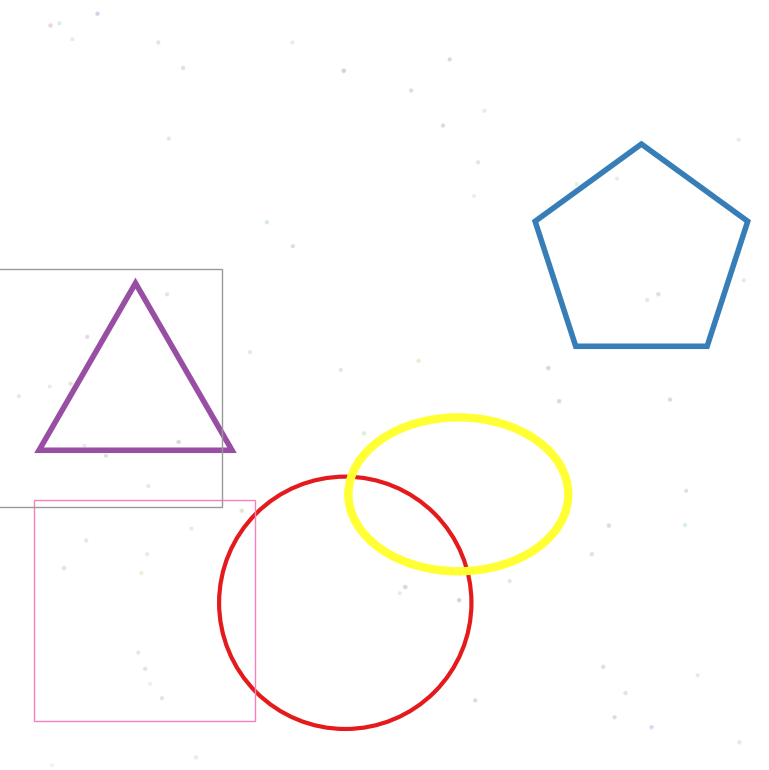[{"shape": "circle", "thickness": 1.5, "radius": 0.82, "center": [0.448, 0.217]}, {"shape": "pentagon", "thickness": 2, "radius": 0.73, "center": [0.833, 0.668]}, {"shape": "triangle", "thickness": 2, "radius": 0.72, "center": [0.176, 0.488]}, {"shape": "oval", "thickness": 3, "radius": 0.71, "center": [0.595, 0.358]}, {"shape": "square", "thickness": 0.5, "radius": 0.72, "center": [0.188, 0.207]}, {"shape": "square", "thickness": 0.5, "radius": 0.77, "center": [0.134, 0.496]}]